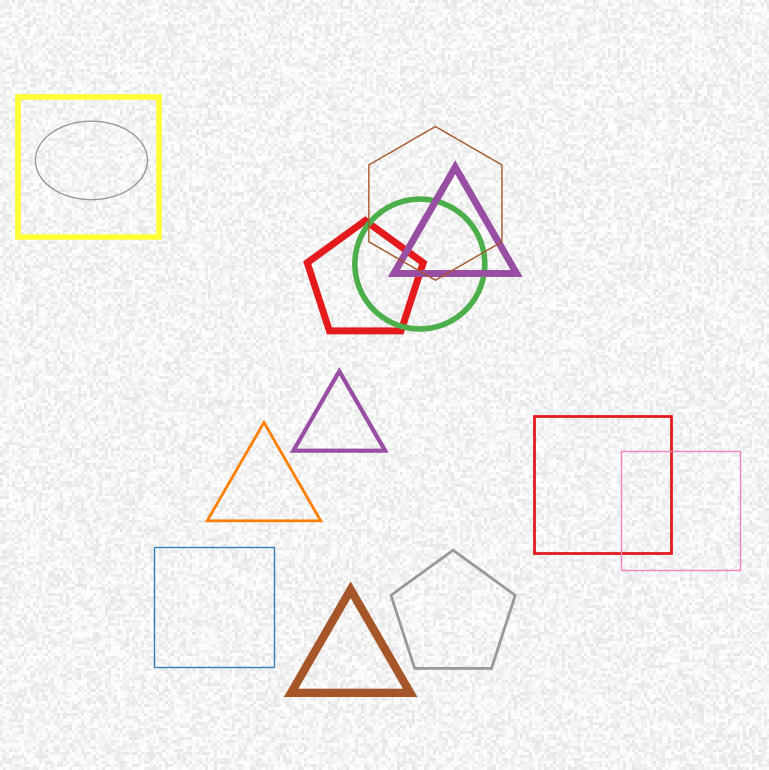[{"shape": "pentagon", "thickness": 2.5, "radius": 0.4, "center": [0.474, 0.634]}, {"shape": "square", "thickness": 1, "radius": 0.45, "center": [0.783, 0.371]}, {"shape": "square", "thickness": 0.5, "radius": 0.39, "center": [0.278, 0.211]}, {"shape": "circle", "thickness": 2, "radius": 0.42, "center": [0.545, 0.657]}, {"shape": "triangle", "thickness": 2.5, "radius": 0.46, "center": [0.591, 0.691]}, {"shape": "triangle", "thickness": 1.5, "radius": 0.34, "center": [0.441, 0.449]}, {"shape": "triangle", "thickness": 1, "radius": 0.43, "center": [0.343, 0.366]}, {"shape": "square", "thickness": 2, "radius": 0.46, "center": [0.115, 0.783]}, {"shape": "triangle", "thickness": 3, "radius": 0.45, "center": [0.455, 0.145]}, {"shape": "hexagon", "thickness": 0.5, "radius": 0.5, "center": [0.565, 0.736]}, {"shape": "square", "thickness": 0.5, "radius": 0.39, "center": [0.884, 0.337]}, {"shape": "oval", "thickness": 0.5, "radius": 0.36, "center": [0.119, 0.792]}, {"shape": "pentagon", "thickness": 1, "radius": 0.42, "center": [0.588, 0.201]}]